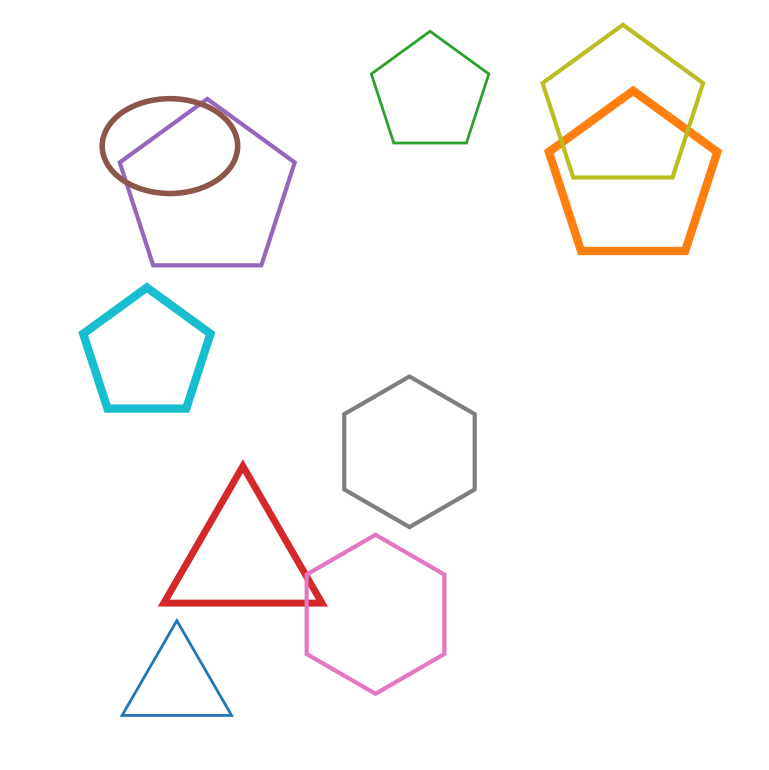[{"shape": "triangle", "thickness": 1, "radius": 0.41, "center": [0.23, 0.112]}, {"shape": "pentagon", "thickness": 3, "radius": 0.58, "center": [0.822, 0.767]}, {"shape": "pentagon", "thickness": 1, "radius": 0.4, "center": [0.559, 0.879]}, {"shape": "triangle", "thickness": 2.5, "radius": 0.59, "center": [0.315, 0.276]}, {"shape": "pentagon", "thickness": 1.5, "radius": 0.6, "center": [0.269, 0.752]}, {"shape": "oval", "thickness": 2, "radius": 0.44, "center": [0.221, 0.81]}, {"shape": "hexagon", "thickness": 1.5, "radius": 0.52, "center": [0.488, 0.202]}, {"shape": "hexagon", "thickness": 1.5, "radius": 0.49, "center": [0.532, 0.413]}, {"shape": "pentagon", "thickness": 1.5, "radius": 0.55, "center": [0.809, 0.858]}, {"shape": "pentagon", "thickness": 3, "radius": 0.43, "center": [0.191, 0.54]}]